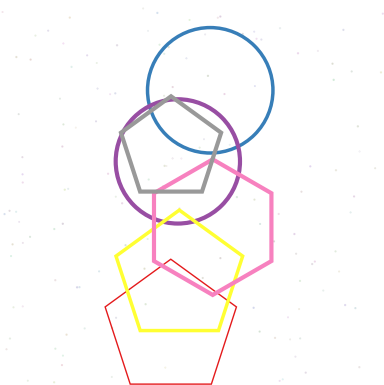[{"shape": "pentagon", "thickness": 1, "radius": 0.9, "center": [0.444, 0.147]}, {"shape": "circle", "thickness": 2.5, "radius": 0.81, "center": [0.546, 0.765]}, {"shape": "circle", "thickness": 3, "radius": 0.81, "center": [0.462, 0.581]}, {"shape": "pentagon", "thickness": 2.5, "radius": 0.86, "center": [0.466, 0.281]}, {"shape": "hexagon", "thickness": 3, "radius": 0.88, "center": [0.552, 0.41]}, {"shape": "pentagon", "thickness": 3, "radius": 0.68, "center": [0.444, 0.613]}]